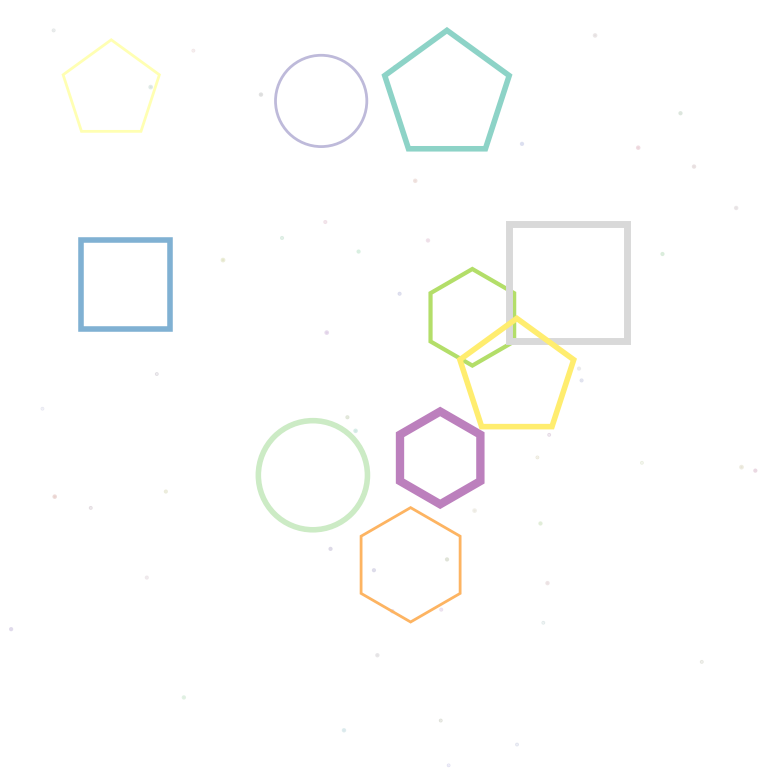[{"shape": "pentagon", "thickness": 2, "radius": 0.43, "center": [0.58, 0.876]}, {"shape": "pentagon", "thickness": 1, "radius": 0.33, "center": [0.144, 0.883]}, {"shape": "circle", "thickness": 1, "radius": 0.3, "center": [0.417, 0.869]}, {"shape": "square", "thickness": 2, "radius": 0.29, "center": [0.163, 0.631]}, {"shape": "hexagon", "thickness": 1, "radius": 0.37, "center": [0.533, 0.266]}, {"shape": "hexagon", "thickness": 1.5, "radius": 0.31, "center": [0.613, 0.588]}, {"shape": "square", "thickness": 2.5, "radius": 0.38, "center": [0.738, 0.633]}, {"shape": "hexagon", "thickness": 3, "radius": 0.3, "center": [0.572, 0.405]}, {"shape": "circle", "thickness": 2, "radius": 0.35, "center": [0.406, 0.383]}, {"shape": "pentagon", "thickness": 2, "radius": 0.39, "center": [0.671, 0.509]}]